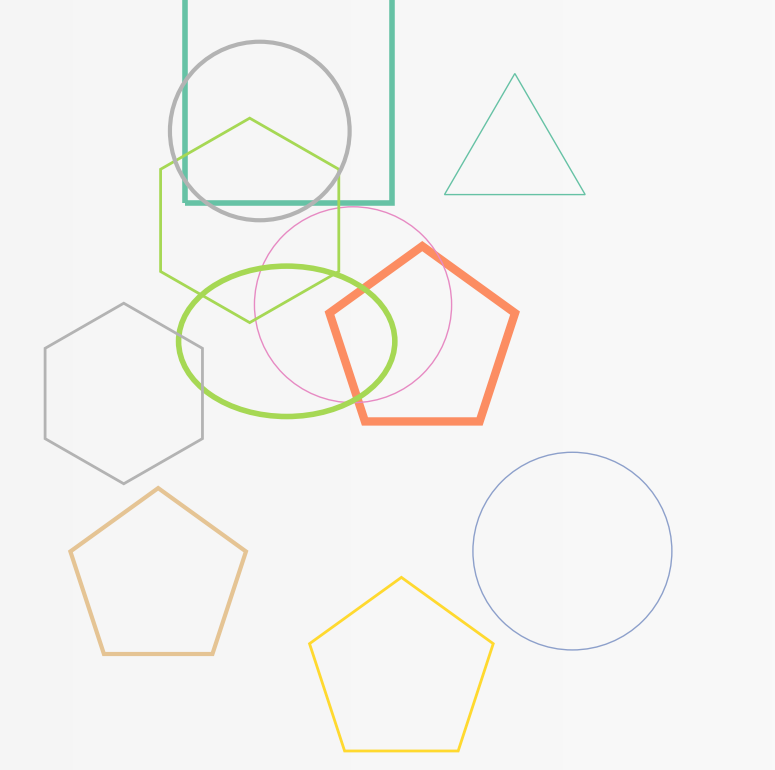[{"shape": "square", "thickness": 2, "radius": 0.67, "center": [0.372, 0.87]}, {"shape": "triangle", "thickness": 0.5, "radius": 0.52, "center": [0.664, 0.8]}, {"shape": "pentagon", "thickness": 3, "radius": 0.63, "center": [0.545, 0.554]}, {"shape": "circle", "thickness": 0.5, "radius": 0.64, "center": [0.739, 0.284]}, {"shape": "circle", "thickness": 0.5, "radius": 0.64, "center": [0.456, 0.604]}, {"shape": "hexagon", "thickness": 1, "radius": 0.66, "center": [0.322, 0.714]}, {"shape": "oval", "thickness": 2, "radius": 0.7, "center": [0.37, 0.557]}, {"shape": "pentagon", "thickness": 1, "radius": 0.62, "center": [0.518, 0.126]}, {"shape": "pentagon", "thickness": 1.5, "radius": 0.6, "center": [0.204, 0.247]}, {"shape": "hexagon", "thickness": 1, "radius": 0.59, "center": [0.16, 0.489]}, {"shape": "circle", "thickness": 1.5, "radius": 0.58, "center": [0.335, 0.83]}]